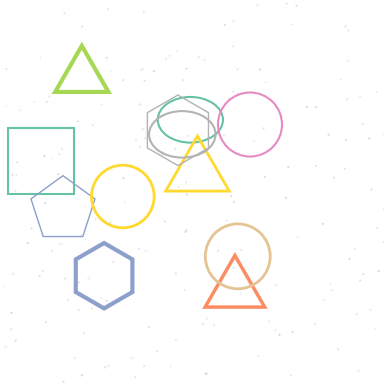[{"shape": "oval", "thickness": 1.5, "radius": 0.42, "center": [0.494, 0.689]}, {"shape": "square", "thickness": 1.5, "radius": 0.43, "center": [0.107, 0.582]}, {"shape": "triangle", "thickness": 2.5, "radius": 0.45, "center": [0.61, 0.247]}, {"shape": "hexagon", "thickness": 3, "radius": 0.42, "center": [0.27, 0.284]}, {"shape": "pentagon", "thickness": 1, "radius": 0.44, "center": [0.164, 0.456]}, {"shape": "circle", "thickness": 1.5, "radius": 0.42, "center": [0.649, 0.677]}, {"shape": "triangle", "thickness": 3, "radius": 0.4, "center": [0.212, 0.801]}, {"shape": "circle", "thickness": 2, "radius": 0.41, "center": [0.319, 0.49]}, {"shape": "triangle", "thickness": 2, "radius": 0.48, "center": [0.513, 0.551]}, {"shape": "circle", "thickness": 2, "radius": 0.42, "center": [0.618, 0.334]}, {"shape": "oval", "thickness": 1.5, "radius": 0.43, "center": [0.473, 0.651]}, {"shape": "hexagon", "thickness": 1, "radius": 0.46, "center": [0.462, 0.662]}]